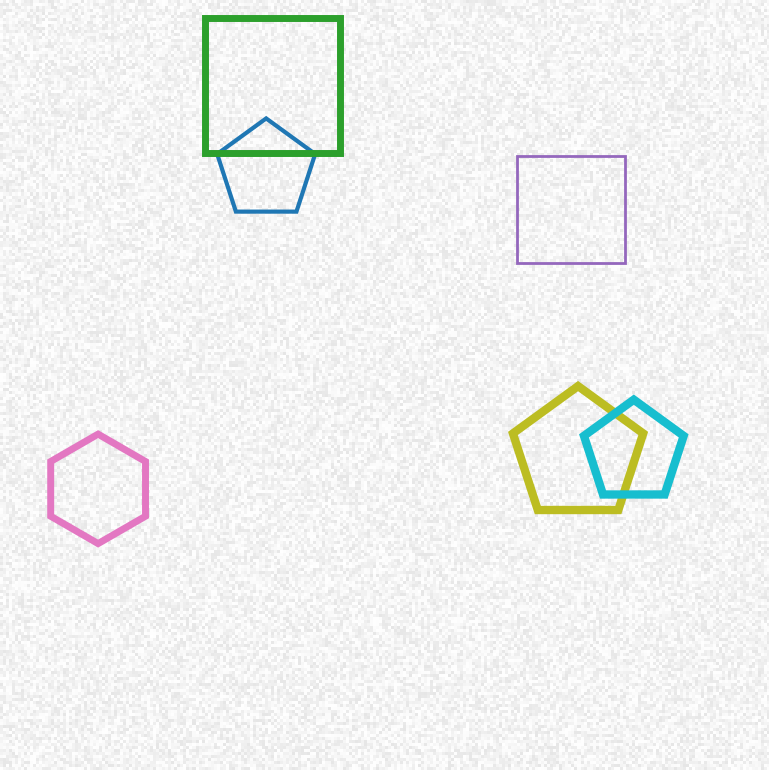[{"shape": "pentagon", "thickness": 1.5, "radius": 0.33, "center": [0.346, 0.779]}, {"shape": "square", "thickness": 2.5, "radius": 0.44, "center": [0.354, 0.889]}, {"shape": "square", "thickness": 1, "radius": 0.35, "center": [0.742, 0.728]}, {"shape": "hexagon", "thickness": 2.5, "radius": 0.36, "center": [0.127, 0.365]}, {"shape": "pentagon", "thickness": 3, "radius": 0.44, "center": [0.751, 0.41]}, {"shape": "pentagon", "thickness": 3, "radius": 0.34, "center": [0.823, 0.413]}]